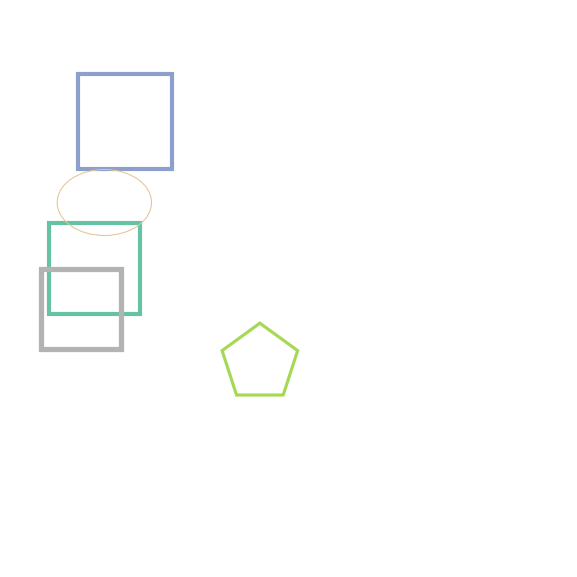[{"shape": "square", "thickness": 2, "radius": 0.39, "center": [0.164, 0.534]}, {"shape": "square", "thickness": 2, "radius": 0.41, "center": [0.216, 0.789]}, {"shape": "pentagon", "thickness": 1.5, "radius": 0.34, "center": [0.45, 0.371]}, {"shape": "oval", "thickness": 0.5, "radius": 0.41, "center": [0.181, 0.648]}, {"shape": "square", "thickness": 2.5, "radius": 0.35, "center": [0.141, 0.464]}]